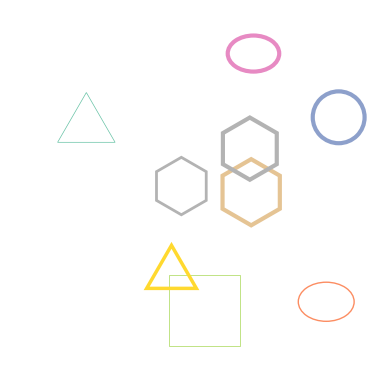[{"shape": "triangle", "thickness": 0.5, "radius": 0.43, "center": [0.224, 0.673]}, {"shape": "oval", "thickness": 1, "radius": 0.36, "center": [0.847, 0.216]}, {"shape": "circle", "thickness": 3, "radius": 0.34, "center": [0.88, 0.695]}, {"shape": "oval", "thickness": 3, "radius": 0.33, "center": [0.658, 0.861]}, {"shape": "square", "thickness": 0.5, "radius": 0.46, "center": [0.531, 0.195]}, {"shape": "triangle", "thickness": 2.5, "radius": 0.37, "center": [0.445, 0.288]}, {"shape": "hexagon", "thickness": 3, "radius": 0.43, "center": [0.652, 0.501]}, {"shape": "hexagon", "thickness": 2, "radius": 0.37, "center": [0.471, 0.517]}, {"shape": "hexagon", "thickness": 3, "radius": 0.4, "center": [0.649, 0.614]}]